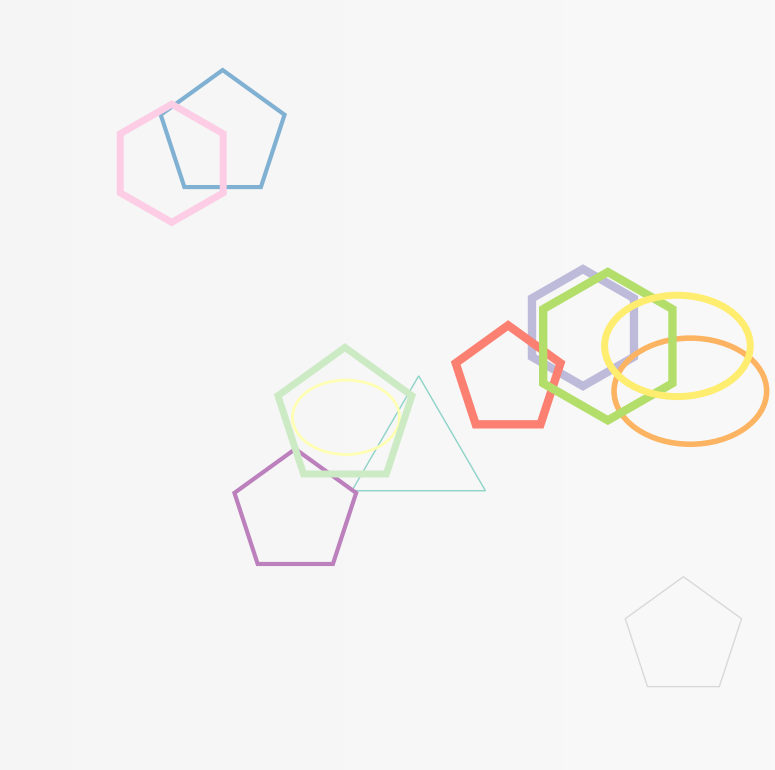[{"shape": "triangle", "thickness": 0.5, "radius": 0.5, "center": [0.54, 0.412]}, {"shape": "oval", "thickness": 1, "radius": 0.35, "center": [0.446, 0.458]}, {"shape": "hexagon", "thickness": 3, "radius": 0.38, "center": [0.752, 0.575]}, {"shape": "pentagon", "thickness": 3, "radius": 0.36, "center": [0.656, 0.506]}, {"shape": "pentagon", "thickness": 1.5, "radius": 0.42, "center": [0.287, 0.825]}, {"shape": "oval", "thickness": 2, "radius": 0.49, "center": [0.891, 0.492]}, {"shape": "hexagon", "thickness": 3, "radius": 0.48, "center": [0.784, 0.55]}, {"shape": "hexagon", "thickness": 2.5, "radius": 0.38, "center": [0.222, 0.788]}, {"shape": "pentagon", "thickness": 0.5, "radius": 0.39, "center": [0.882, 0.172]}, {"shape": "pentagon", "thickness": 1.5, "radius": 0.41, "center": [0.381, 0.334]}, {"shape": "pentagon", "thickness": 2.5, "radius": 0.45, "center": [0.445, 0.458]}, {"shape": "oval", "thickness": 2.5, "radius": 0.47, "center": [0.874, 0.551]}]